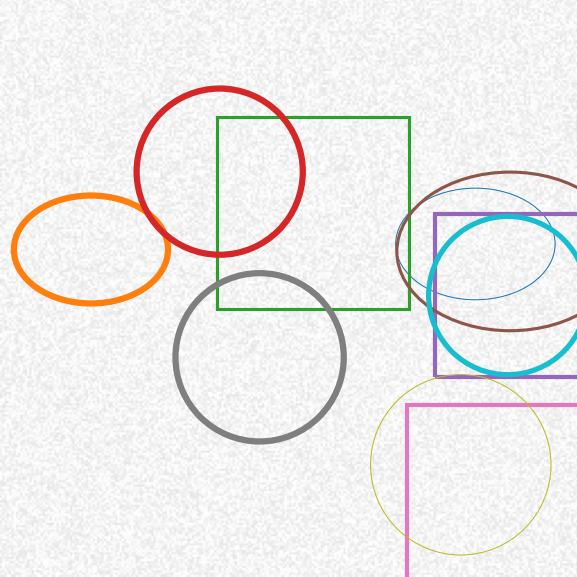[{"shape": "oval", "thickness": 0.5, "radius": 0.69, "center": [0.823, 0.577]}, {"shape": "oval", "thickness": 3, "radius": 0.67, "center": [0.157, 0.567]}, {"shape": "square", "thickness": 1.5, "radius": 0.83, "center": [0.542, 0.631]}, {"shape": "circle", "thickness": 3, "radius": 0.72, "center": [0.38, 0.702]}, {"shape": "square", "thickness": 2, "radius": 0.7, "center": [0.894, 0.487]}, {"shape": "oval", "thickness": 1.5, "radius": 0.98, "center": [0.883, 0.564]}, {"shape": "square", "thickness": 2, "radius": 0.8, "center": [0.864, 0.138]}, {"shape": "circle", "thickness": 3, "radius": 0.73, "center": [0.45, 0.38]}, {"shape": "circle", "thickness": 0.5, "radius": 0.78, "center": [0.798, 0.194]}, {"shape": "circle", "thickness": 2.5, "radius": 0.69, "center": [0.879, 0.487]}]